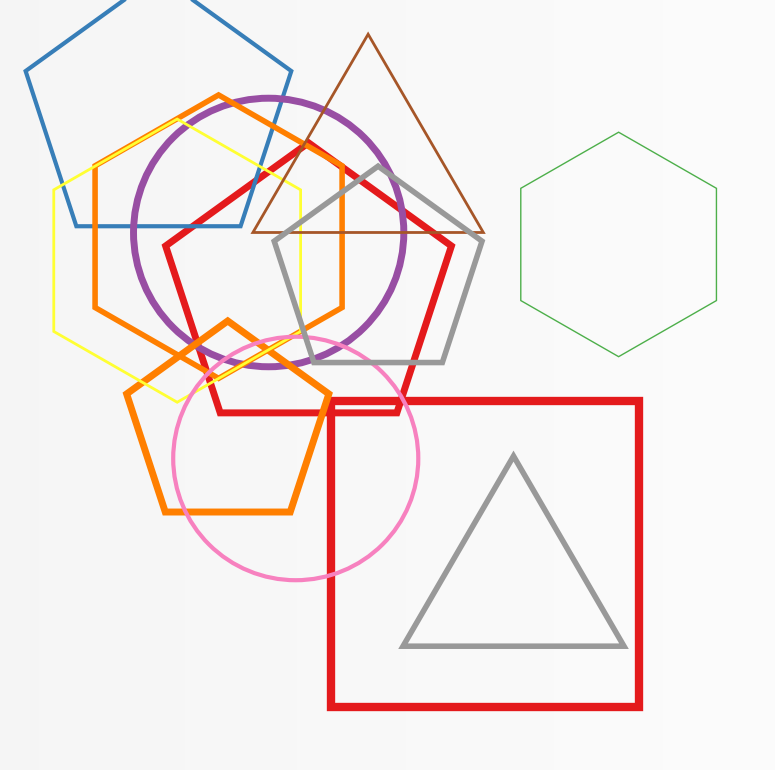[{"shape": "pentagon", "thickness": 2.5, "radius": 0.97, "center": [0.398, 0.621]}, {"shape": "square", "thickness": 3, "radius": 0.99, "center": [0.626, 0.281]}, {"shape": "pentagon", "thickness": 1.5, "radius": 0.9, "center": [0.204, 0.852]}, {"shape": "hexagon", "thickness": 0.5, "radius": 0.73, "center": [0.798, 0.683]}, {"shape": "circle", "thickness": 2.5, "radius": 0.87, "center": [0.347, 0.698]}, {"shape": "pentagon", "thickness": 2.5, "radius": 0.69, "center": [0.294, 0.446]}, {"shape": "hexagon", "thickness": 2, "radius": 0.92, "center": [0.282, 0.693]}, {"shape": "hexagon", "thickness": 1, "radius": 0.92, "center": [0.229, 0.661]}, {"shape": "triangle", "thickness": 1, "radius": 0.86, "center": [0.475, 0.784]}, {"shape": "circle", "thickness": 1.5, "radius": 0.79, "center": [0.382, 0.405]}, {"shape": "pentagon", "thickness": 2, "radius": 0.7, "center": [0.488, 0.643]}, {"shape": "triangle", "thickness": 2, "radius": 0.82, "center": [0.663, 0.243]}]